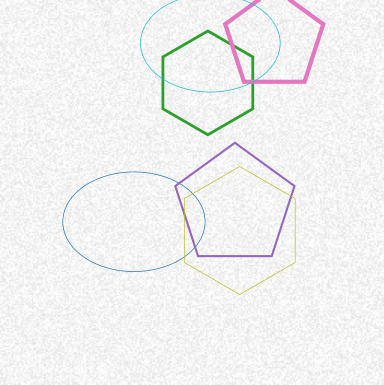[{"shape": "oval", "thickness": 0.5, "radius": 0.92, "center": [0.348, 0.424]}, {"shape": "hexagon", "thickness": 2, "radius": 0.67, "center": [0.54, 0.785]}, {"shape": "pentagon", "thickness": 1.5, "radius": 0.81, "center": [0.61, 0.466]}, {"shape": "pentagon", "thickness": 3, "radius": 0.67, "center": [0.712, 0.896]}, {"shape": "hexagon", "thickness": 0.5, "radius": 0.83, "center": [0.623, 0.401]}, {"shape": "oval", "thickness": 0.5, "radius": 0.91, "center": [0.546, 0.888]}]